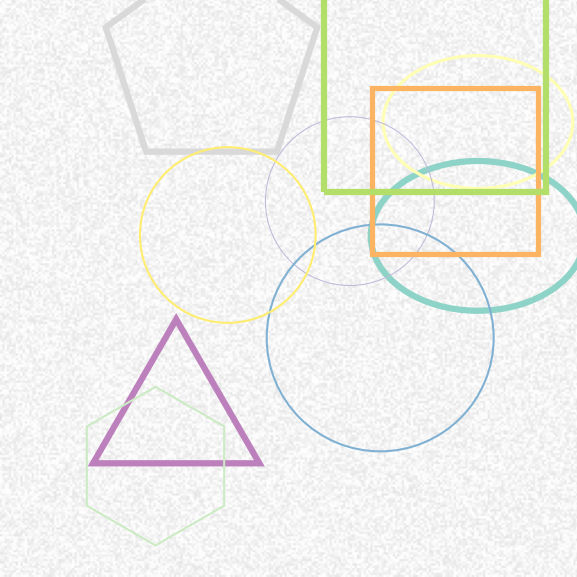[{"shape": "oval", "thickness": 3, "radius": 0.93, "center": [0.827, 0.591]}, {"shape": "oval", "thickness": 1.5, "radius": 0.82, "center": [0.828, 0.788]}, {"shape": "circle", "thickness": 0.5, "radius": 0.73, "center": [0.606, 0.651]}, {"shape": "circle", "thickness": 1, "radius": 0.98, "center": [0.658, 0.414]}, {"shape": "square", "thickness": 2.5, "radius": 0.72, "center": [0.787, 0.703]}, {"shape": "square", "thickness": 3, "radius": 0.96, "center": [0.753, 0.858]}, {"shape": "pentagon", "thickness": 3, "radius": 0.96, "center": [0.366, 0.892]}, {"shape": "triangle", "thickness": 3, "radius": 0.83, "center": [0.305, 0.28]}, {"shape": "hexagon", "thickness": 1, "radius": 0.69, "center": [0.269, 0.192]}, {"shape": "circle", "thickness": 1, "radius": 0.76, "center": [0.394, 0.592]}]